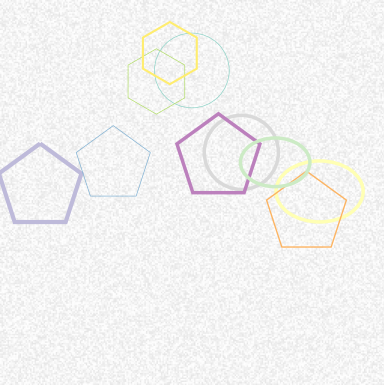[{"shape": "circle", "thickness": 0.5, "radius": 0.49, "center": [0.498, 0.817]}, {"shape": "oval", "thickness": 2.5, "radius": 0.57, "center": [0.83, 0.503]}, {"shape": "pentagon", "thickness": 3, "radius": 0.56, "center": [0.104, 0.514]}, {"shape": "pentagon", "thickness": 0.5, "radius": 0.51, "center": [0.294, 0.573]}, {"shape": "pentagon", "thickness": 1, "radius": 0.54, "center": [0.796, 0.447]}, {"shape": "hexagon", "thickness": 0.5, "radius": 0.42, "center": [0.406, 0.788]}, {"shape": "circle", "thickness": 2.5, "radius": 0.48, "center": [0.627, 0.604]}, {"shape": "pentagon", "thickness": 2.5, "radius": 0.57, "center": [0.567, 0.591]}, {"shape": "oval", "thickness": 2.5, "radius": 0.45, "center": [0.715, 0.578]}, {"shape": "hexagon", "thickness": 1.5, "radius": 0.4, "center": [0.441, 0.862]}]